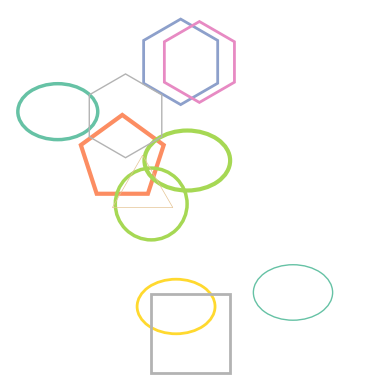[{"shape": "oval", "thickness": 1, "radius": 0.51, "center": [0.761, 0.24]}, {"shape": "oval", "thickness": 2.5, "radius": 0.52, "center": [0.15, 0.71]}, {"shape": "pentagon", "thickness": 3, "radius": 0.57, "center": [0.318, 0.588]}, {"shape": "hexagon", "thickness": 2, "radius": 0.56, "center": [0.469, 0.839]}, {"shape": "hexagon", "thickness": 2, "radius": 0.53, "center": [0.518, 0.839]}, {"shape": "circle", "thickness": 2.5, "radius": 0.47, "center": [0.393, 0.47]}, {"shape": "oval", "thickness": 3, "radius": 0.56, "center": [0.486, 0.583]}, {"shape": "oval", "thickness": 2, "radius": 0.51, "center": [0.457, 0.204]}, {"shape": "triangle", "thickness": 0.5, "radius": 0.45, "center": [0.37, 0.506]}, {"shape": "hexagon", "thickness": 1, "radius": 0.54, "center": [0.326, 0.699]}, {"shape": "square", "thickness": 2, "radius": 0.51, "center": [0.495, 0.133]}]